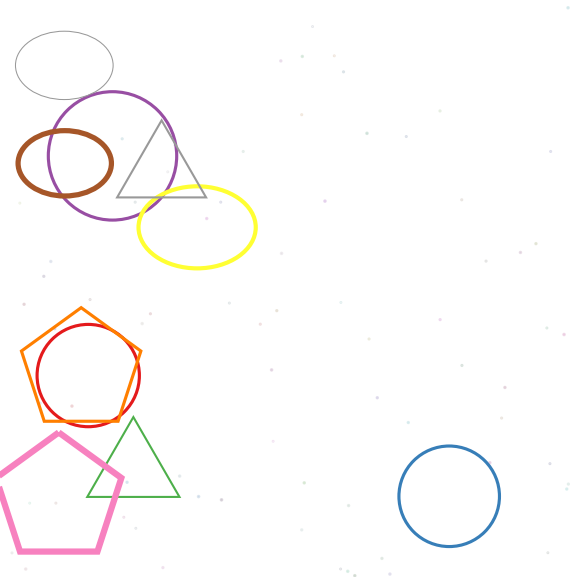[{"shape": "circle", "thickness": 1.5, "radius": 0.44, "center": [0.153, 0.349]}, {"shape": "circle", "thickness": 1.5, "radius": 0.44, "center": [0.778, 0.14]}, {"shape": "triangle", "thickness": 1, "radius": 0.46, "center": [0.231, 0.185]}, {"shape": "circle", "thickness": 1.5, "radius": 0.56, "center": [0.195, 0.729]}, {"shape": "pentagon", "thickness": 1.5, "radius": 0.54, "center": [0.141, 0.358]}, {"shape": "oval", "thickness": 2, "radius": 0.51, "center": [0.341, 0.605]}, {"shape": "oval", "thickness": 2.5, "radius": 0.4, "center": [0.112, 0.716]}, {"shape": "pentagon", "thickness": 3, "radius": 0.57, "center": [0.102, 0.136]}, {"shape": "triangle", "thickness": 1, "radius": 0.44, "center": [0.28, 0.702]}, {"shape": "oval", "thickness": 0.5, "radius": 0.42, "center": [0.111, 0.886]}]